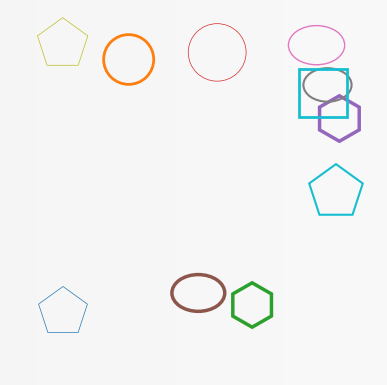[{"shape": "pentagon", "thickness": 0.5, "radius": 0.33, "center": [0.163, 0.19]}, {"shape": "circle", "thickness": 2, "radius": 0.32, "center": [0.332, 0.845]}, {"shape": "hexagon", "thickness": 2.5, "radius": 0.29, "center": [0.651, 0.208]}, {"shape": "circle", "thickness": 0.5, "radius": 0.37, "center": [0.56, 0.864]}, {"shape": "hexagon", "thickness": 2.5, "radius": 0.3, "center": [0.876, 0.692]}, {"shape": "oval", "thickness": 2.5, "radius": 0.34, "center": [0.512, 0.239]}, {"shape": "oval", "thickness": 1, "radius": 0.36, "center": [0.817, 0.883]}, {"shape": "oval", "thickness": 1.5, "radius": 0.31, "center": [0.845, 0.779]}, {"shape": "pentagon", "thickness": 0.5, "radius": 0.34, "center": [0.162, 0.886]}, {"shape": "square", "thickness": 2, "radius": 0.31, "center": [0.833, 0.759]}, {"shape": "pentagon", "thickness": 1.5, "radius": 0.36, "center": [0.867, 0.501]}]